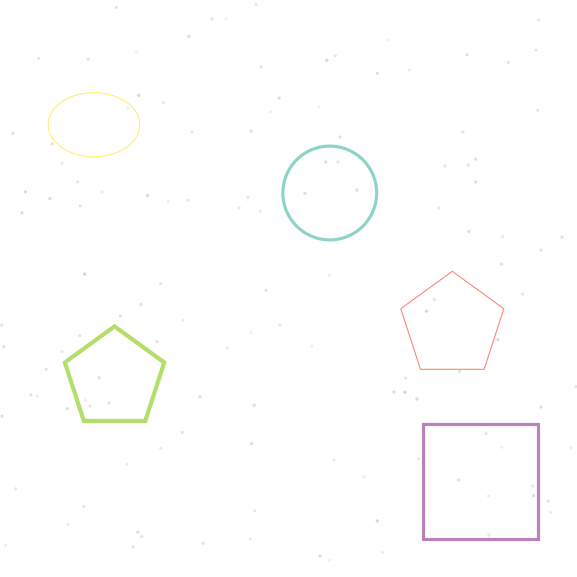[{"shape": "circle", "thickness": 1.5, "radius": 0.41, "center": [0.571, 0.665]}, {"shape": "pentagon", "thickness": 0.5, "radius": 0.47, "center": [0.783, 0.436]}, {"shape": "pentagon", "thickness": 2, "radius": 0.45, "center": [0.198, 0.343]}, {"shape": "square", "thickness": 1.5, "radius": 0.5, "center": [0.832, 0.165]}, {"shape": "oval", "thickness": 0.5, "radius": 0.4, "center": [0.163, 0.783]}]